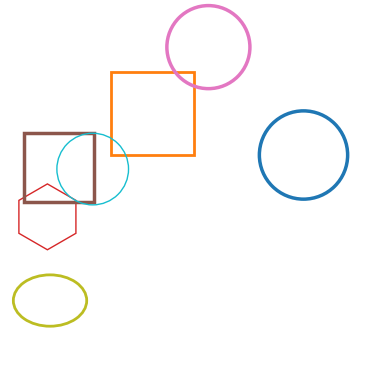[{"shape": "circle", "thickness": 2.5, "radius": 0.57, "center": [0.788, 0.597]}, {"shape": "square", "thickness": 2, "radius": 0.54, "center": [0.395, 0.704]}, {"shape": "hexagon", "thickness": 1, "radius": 0.43, "center": [0.123, 0.437]}, {"shape": "square", "thickness": 2.5, "radius": 0.45, "center": [0.154, 0.565]}, {"shape": "circle", "thickness": 2.5, "radius": 0.54, "center": [0.541, 0.878]}, {"shape": "oval", "thickness": 2, "radius": 0.48, "center": [0.13, 0.219]}, {"shape": "circle", "thickness": 1, "radius": 0.47, "center": [0.241, 0.561]}]